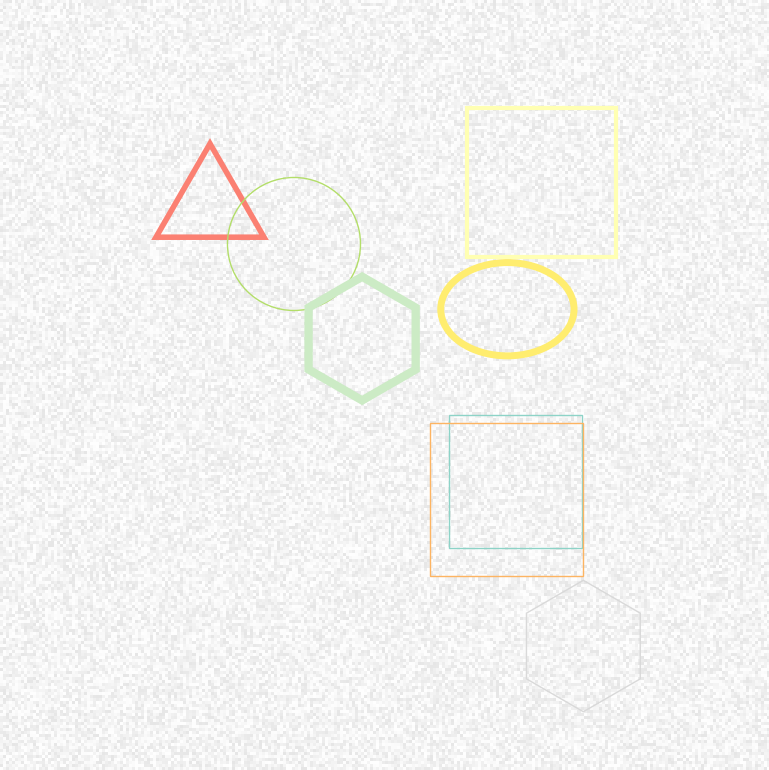[{"shape": "square", "thickness": 0.5, "radius": 0.43, "center": [0.67, 0.375]}, {"shape": "square", "thickness": 1.5, "radius": 0.48, "center": [0.704, 0.763]}, {"shape": "triangle", "thickness": 2, "radius": 0.4, "center": [0.273, 0.732]}, {"shape": "square", "thickness": 0.5, "radius": 0.5, "center": [0.658, 0.351]}, {"shape": "circle", "thickness": 0.5, "radius": 0.43, "center": [0.382, 0.683]}, {"shape": "hexagon", "thickness": 0.5, "radius": 0.43, "center": [0.758, 0.161]}, {"shape": "hexagon", "thickness": 3, "radius": 0.4, "center": [0.47, 0.56]}, {"shape": "oval", "thickness": 2.5, "radius": 0.43, "center": [0.659, 0.598]}]